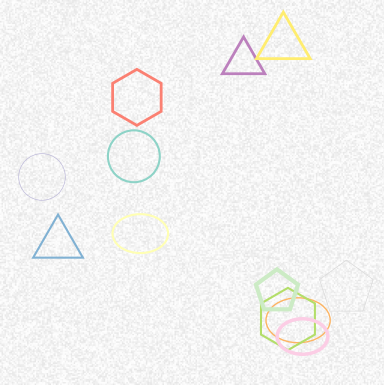[{"shape": "circle", "thickness": 1.5, "radius": 0.34, "center": [0.348, 0.594]}, {"shape": "oval", "thickness": 1.5, "radius": 0.36, "center": [0.364, 0.393]}, {"shape": "circle", "thickness": 0.5, "radius": 0.3, "center": [0.109, 0.54]}, {"shape": "hexagon", "thickness": 2, "radius": 0.36, "center": [0.356, 0.747]}, {"shape": "triangle", "thickness": 1.5, "radius": 0.37, "center": [0.151, 0.368]}, {"shape": "oval", "thickness": 1, "radius": 0.42, "center": [0.774, 0.168]}, {"shape": "hexagon", "thickness": 1.5, "radius": 0.4, "center": [0.748, 0.171]}, {"shape": "oval", "thickness": 2.5, "radius": 0.33, "center": [0.786, 0.126]}, {"shape": "pentagon", "thickness": 0.5, "radius": 0.37, "center": [0.9, 0.251]}, {"shape": "triangle", "thickness": 2, "radius": 0.32, "center": [0.633, 0.84]}, {"shape": "pentagon", "thickness": 3, "radius": 0.29, "center": [0.719, 0.243]}, {"shape": "triangle", "thickness": 2, "radius": 0.4, "center": [0.736, 0.888]}]